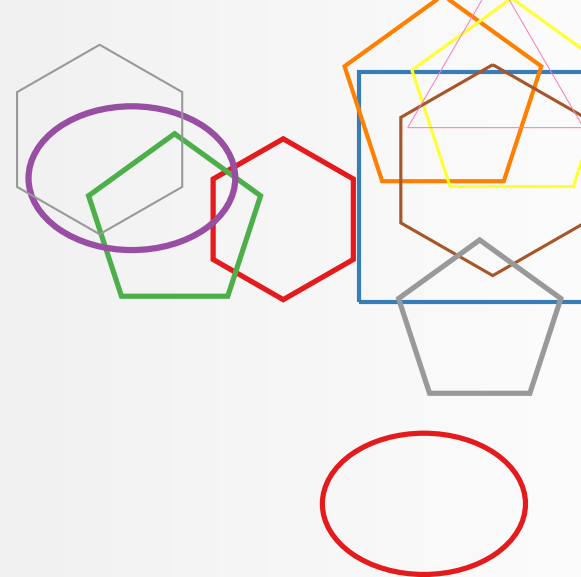[{"shape": "oval", "thickness": 2.5, "radius": 0.87, "center": [0.729, 0.127]}, {"shape": "hexagon", "thickness": 2.5, "radius": 0.7, "center": [0.487, 0.62]}, {"shape": "square", "thickness": 2, "radius": 1.0, "center": [0.816, 0.676]}, {"shape": "pentagon", "thickness": 2.5, "radius": 0.78, "center": [0.3, 0.612]}, {"shape": "oval", "thickness": 3, "radius": 0.89, "center": [0.227, 0.691]}, {"shape": "pentagon", "thickness": 2, "radius": 0.89, "center": [0.762, 0.829]}, {"shape": "pentagon", "thickness": 1.5, "radius": 0.9, "center": [0.88, 0.822]}, {"shape": "hexagon", "thickness": 1.5, "radius": 0.91, "center": [0.848, 0.705]}, {"shape": "triangle", "thickness": 0.5, "radius": 0.87, "center": [0.853, 0.865]}, {"shape": "pentagon", "thickness": 2.5, "radius": 0.73, "center": [0.825, 0.437]}, {"shape": "hexagon", "thickness": 1, "radius": 0.82, "center": [0.171, 0.758]}]